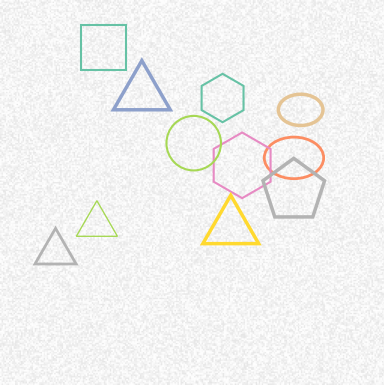[{"shape": "hexagon", "thickness": 1.5, "radius": 0.31, "center": [0.578, 0.745]}, {"shape": "square", "thickness": 1.5, "radius": 0.29, "center": [0.269, 0.878]}, {"shape": "oval", "thickness": 2, "radius": 0.39, "center": [0.764, 0.59]}, {"shape": "triangle", "thickness": 2.5, "radius": 0.43, "center": [0.368, 0.757]}, {"shape": "hexagon", "thickness": 1.5, "radius": 0.43, "center": [0.629, 0.571]}, {"shape": "circle", "thickness": 1.5, "radius": 0.35, "center": [0.503, 0.628]}, {"shape": "triangle", "thickness": 1, "radius": 0.31, "center": [0.252, 0.417]}, {"shape": "triangle", "thickness": 2.5, "radius": 0.42, "center": [0.599, 0.409]}, {"shape": "oval", "thickness": 2.5, "radius": 0.29, "center": [0.781, 0.715]}, {"shape": "triangle", "thickness": 2, "radius": 0.31, "center": [0.144, 0.345]}, {"shape": "pentagon", "thickness": 2.5, "radius": 0.42, "center": [0.763, 0.505]}]